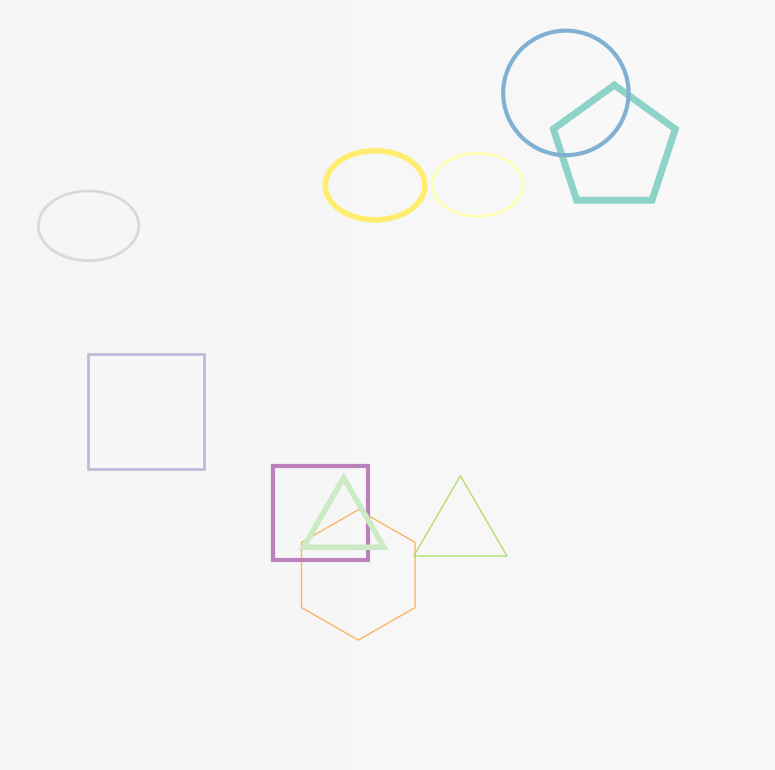[{"shape": "pentagon", "thickness": 2.5, "radius": 0.41, "center": [0.793, 0.807]}, {"shape": "oval", "thickness": 1, "radius": 0.29, "center": [0.616, 0.76]}, {"shape": "square", "thickness": 1, "radius": 0.37, "center": [0.188, 0.466]}, {"shape": "circle", "thickness": 1.5, "radius": 0.4, "center": [0.73, 0.879]}, {"shape": "hexagon", "thickness": 0.5, "radius": 0.42, "center": [0.462, 0.253]}, {"shape": "triangle", "thickness": 0.5, "radius": 0.35, "center": [0.594, 0.313]}, {"shape": "oval", "thickness": 1, "radius": 0.32, "center": [0.114, 0.707]}, {"shape": "square", "thickness": 1.5, "radius": 0.3, "center": [0.414, 0.334]}, {"shape": "triangle", "thickness": 2, "radius": 0.3, "center": [0.443, 0.319]}, {"shape": "oval", "thickness": 2, "radius": 0.32, "center": [0.484, 0.759]}]